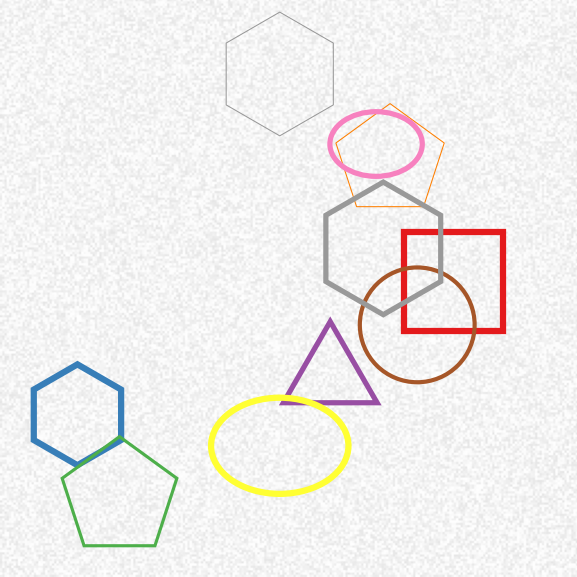[{"shape": "square", "thickness": 3, "radius": 0.43, "center": [0.785, 0.512]}, {"shape": "hexagon", "thickness": 3, "radius": 0.44, "center": [0.134, 0.281]}, {"shape": "pentagon", "thickness": 1.5, "radius": 0.52, "center": [0.207, 0.139]}, {"shape": "triangle", "thickness": 2.5, "radius": 0.47, "center": [0.572, 0.349]}, {"shape": "pentagon", "thickness": 0.5, "radius": 0.49, "center": [0.675, 0.721]}, {"shape": "oval", "thickness": 3, "radius": 0.59, "center": [0.484, 0.227]}, {"shape": "circle", "thickness": 2, "radius": 0.5, "center": [0.722, 0.437]}, {"shape": "oval", "thickness": 2.5, "radius": 0.4, "center": [0.651, 0.75]}, {"shape": "hexagon", "thickness": 0.5, "radius": 0.54, "center": [0.484, 0.871]}, {"shape": "hexagon", "thickness": 2.5, "radius": 0.57, "center": [0.664, 0.569]}]